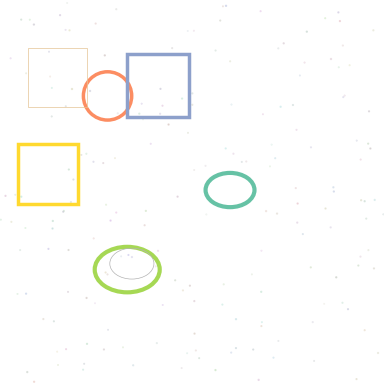[{"shape": "oval", "thickness": 3, "radius": 0.32, "center": [0.597, 0.506]}, {"shape": "circle", "thickness": 2.5, "radius": 0.31, "center": [0.279, 0.751]}, {"shape": "square", "thickness": 2.5, "radius": 0.41, "center": [0.411, 0.778]}, {"shape": "oval", "thickness": 3, "radius": 0.42, "center": [0.33, 0.3]}, {"shape": "square", "thickness": 2.5, "radius": 0.39, "center": [0.124, 0.548]}, {"shape": "square", "thickness": 0.5, "radius": 0.38, "center": [0.149, 0.799]}, {"shape": "oval", "thickness": 0.5, "radius": 0.29, "center": [0.342, 0.315]}]